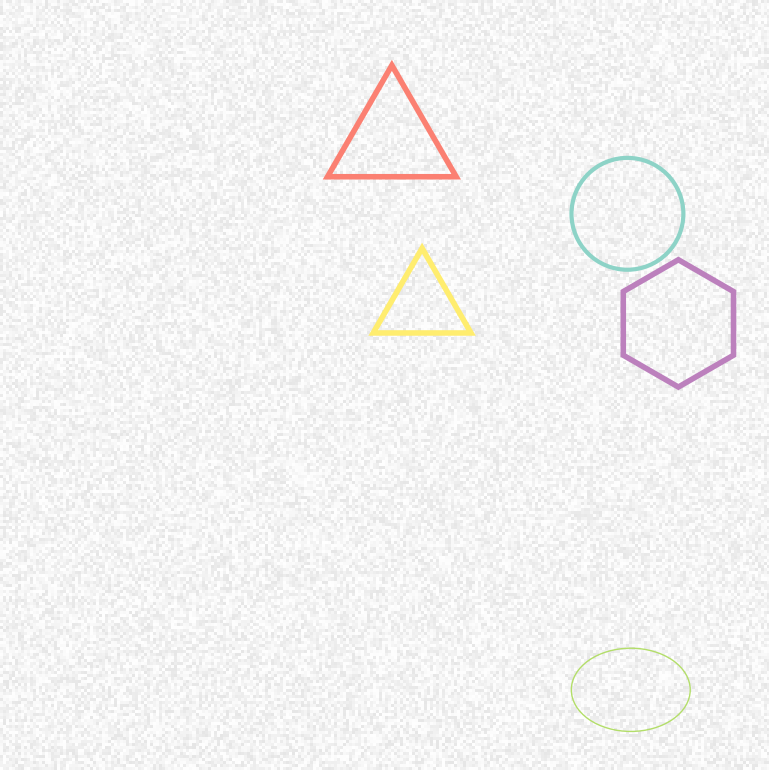[{"shape": "circle", "thickness": 1.5, "radius": 0.36, "center": [0.815, 0.722]}, {"shape": "triangle", "thickness": 2, "radius": 0.48, "center": [0.509, 0.819]}, {"shape": "oval", "thickness": 0.5, "radius": 0.39, "center": [0.819, 0.104]}, {"shape": "hexagon", "thickness": 2, "radius": 0.41, "center": [0.881, 0.58]}, {"shape": "triangle", "thickness": 2, "radius": 0.37, "center": [0.548, 0.604]}]